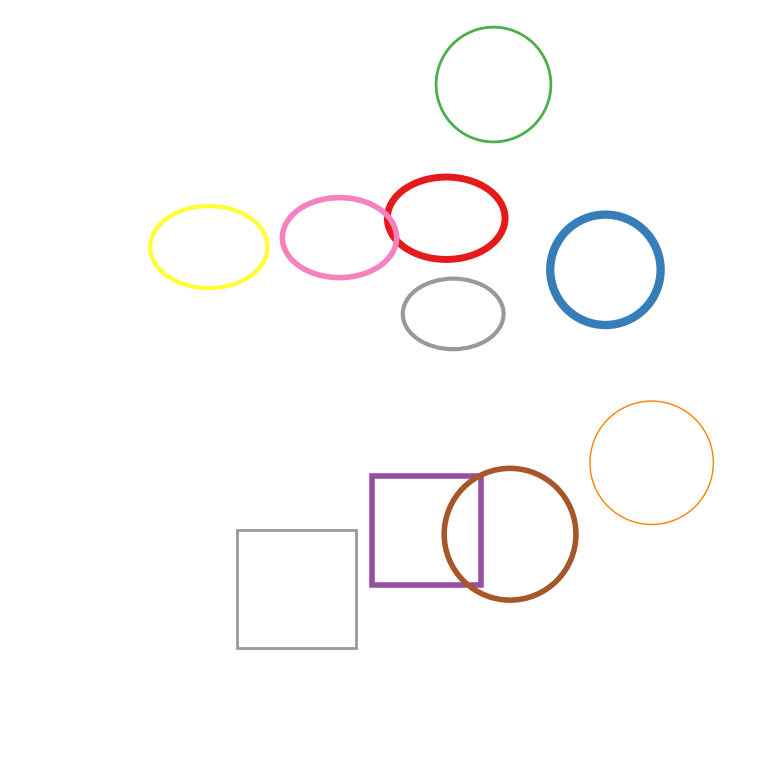[{"shape": "oval", "thickness": 2.5, "radius": 0.38, "center": [0.579, 0.717]}, {"shape": "circle", "thickness": 3, "radius": 0.36, "center": [0.786, 0.65]}, {"shape": "circle", "thickness": 1, "radius": 0.37, "center": [0.641, 0.89]}, {"shape": "square", "thickness": 2, "radius": 0.36, "center": [0.554, 0.311]}, {"shape": "circle", "thickness": 0.5, "radius": 0.4, "center": [0.846, 0.399]}, {"shape": "oval", "thickness": 1.5, "radius": 0.38, "center": [0.271, 0.679]}, {"shape": "circle", "thickness": 2, "radius": 0.43, "center": [0.662, 0.306]}, {"shape": "oval", "thickness": 2, "radius": 0.37, "center": [0.441, 0.691]}, {"shape": "oval", "thickness": 1.5, "radius": 0.33, "center": [0.589, 0.592]}, {"shape": "square", "thickness": 1, "radius": 0.38, "center": [0.385, 0.235]}]